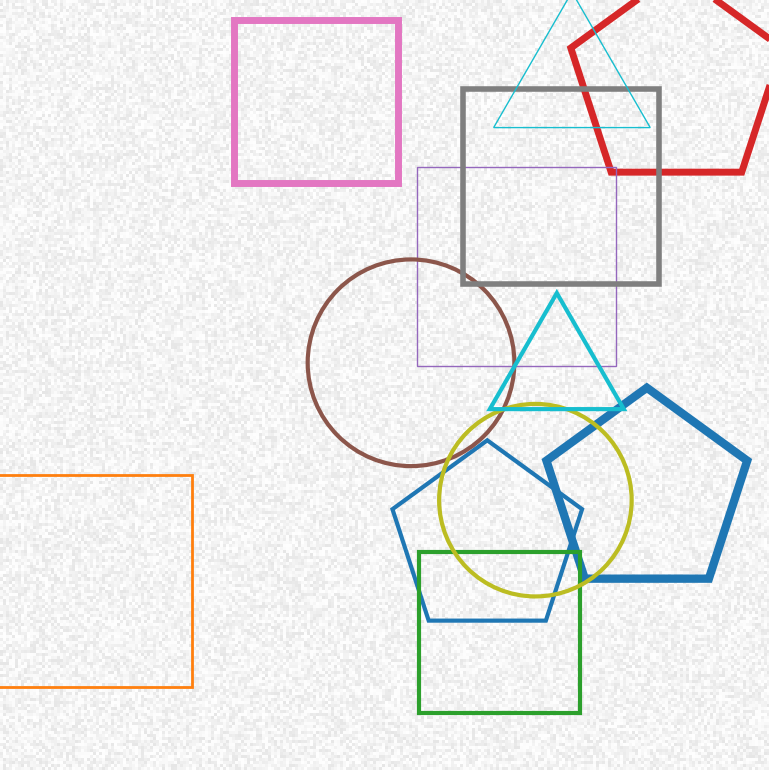[{"shape": "pentagon", "thickness": 1.5, "radius": 0.65, "center": [0.633, 0.299]}, {"shape": "pentagon", "thickness": 3, "radius": 0.69, "center": [0.84, 0.359]}, {"shape": "square", "thickness": 1, "radius": 0.69, "center": [0.112, 0.245]}, {"shape": "square", "thickness": 1.5, "radius": 0.52, "center": [0.649, 0.178]}, {"shape": "pentagon", "thickness": 2.5, "radius": 0.72, "center": [0.878, 0.893]}, {"shape": "square", "thickness": 0.5, "radius": 0.65, "center": [0.67, 0.654]}, {"shape": "circle", "thickness": 1.5, "radius": 0.67, "center": [0.534, 0.529]}, {"shape": "square", "thickness": 2.5, "radius": 0.53, "center": [0.411, 0.868]}, {"shape": "square", "thickness": 2, "radius": 0.63, "center": [0.729, 0.758]}, {"shape": "circle", "thickness": 1.5, "radius": 0.63, "center": [0.695, 0.35]}, {"shape": "triangle", "thickness": 1.5, "radius": 0.5, "center": [0.723, 0.519]}, {"shape": "triangle", "thickness": 0.5, "radius": 0.59, "center": [0.743, 0.893]}]